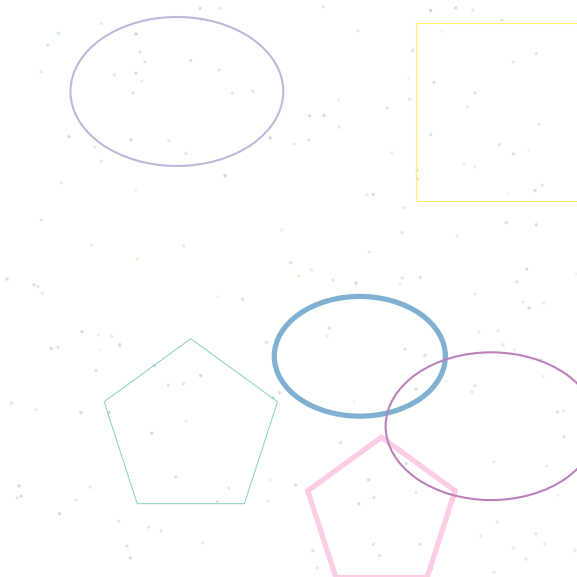[{"shape": "pentagon", "thickness": 0.5, "radius": 0.79, "center": [0.33, 0.255]}, {"shape": "oval", "thickness": 1, "radius": 0.92, "center": [0.306, 0.841]}, {"shape": "oval", "thickness": 2.5, "radius": 0.74, "center": [0.623, 0.382]}, {"shape": "pentagon", "thickness": 2.5, "radius": 0.67, "center": [0.66, 0.108]}, {"shape": "oval", "thickness": 1, "radius": 0.91, "center": [0.85, 0.261]}, {"shape": "square", "thickness": 0.5, "radius": 0.77, "center": [0.874, 0.805]}]